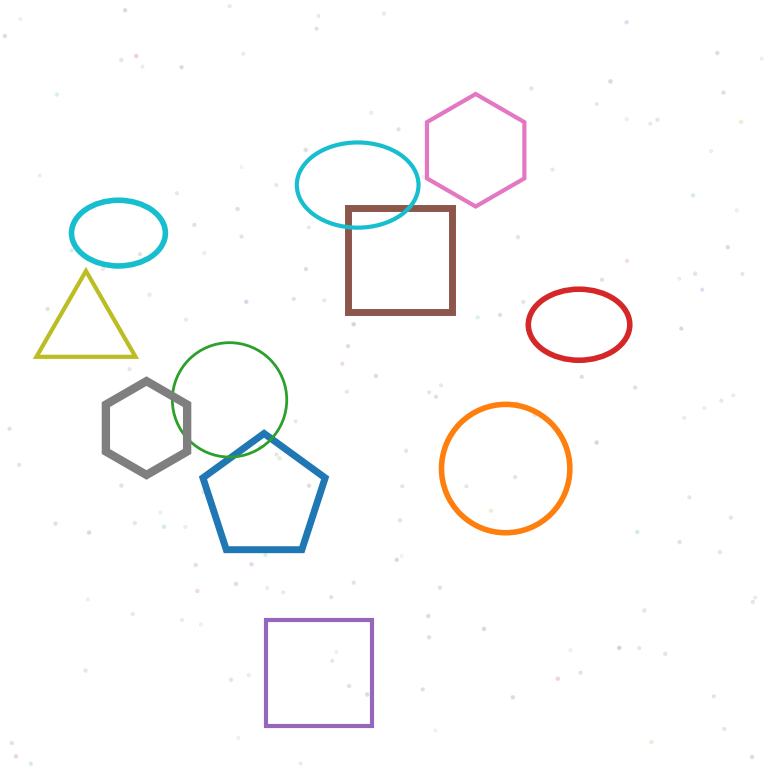[{"shape": "pentagon", "thickness": 2.5, "radius": 0.42, "center": [0.343, 0.354]}, {"shape": "circle", "thickness": 2, "radius": 0.42, "center": [0.657, 0.391]}, {"shape": "circle", "thickness": 1, "radius": 0.37, "center": [0.298, 0.481]}, {"shape": "oval", "thickness": 2, "radius": 0.33, "center": [0.752, 0.578]}, {"shape": "square", "thickness": 1.5, "radius": 0.34, "center": [0.414, 0.126]}, {"shape": "square", "thickness": 2.5, "radius": 0.34, "center": [0.519, 0.662]}, {"shape": "hexagon", "thickness": 1.5, "radius": 0.37, "center": [0.618, 0.805]}, {"shape": "hexagon", "thickness": 3, "radius": 0.3, "center": [0.19, 0.444]}, {"shape": "triangle", "thickness": 1.5, "radius": 0.37, "center": [0.112, 0.574]}, {"shape": "oval", "thickness": 2, "radius": 0.3, "center": [0.154, 0.697]}, {"shape": "oval", "thickness": 1.5, "radius": 0.4, "center": [0.465, 0.76]}]